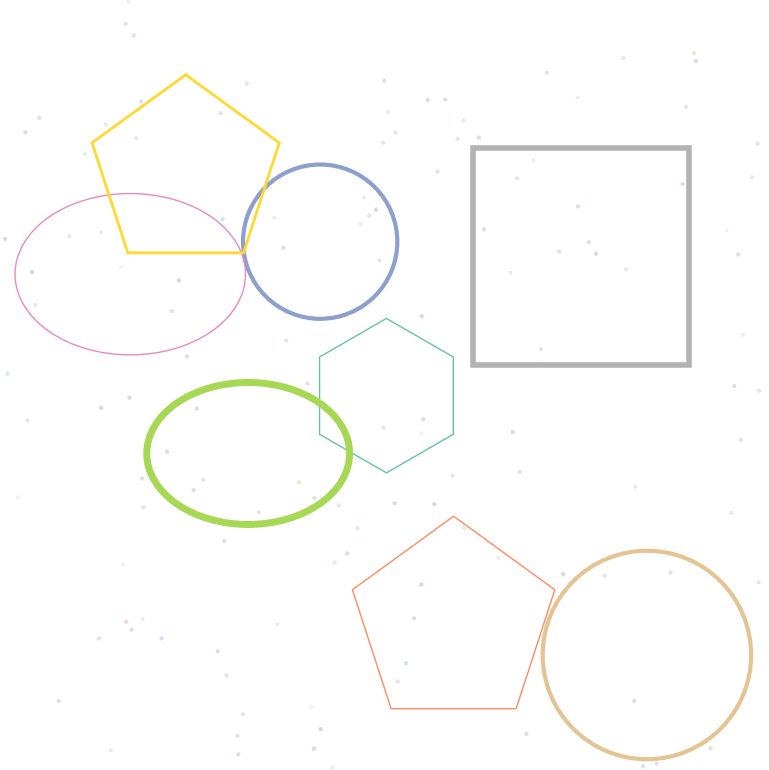[{"shape": "hexagon", "thickness": 0.5, "radius": 0.5, "center": [0.502, 0.486]}, {"shape": "pentagon", "thickness": 0.5, "radius": 0.69, "center": [0.589, 0.191]}, {"shape": "circle", "thickness": 1.5, "radius": 0.5, "center": [0.416, 0.686]}, {"shape": "oval", "thickness": 0.5, "radius": 0.75, "center": [0.169, 0.644]}, {"shape": "oval", "thickness": 2.5, "radius": 0.66, "center": [0.322, 0.411]}, {"shape": "pentagon", "thickness": 1, "radius": 0.64, "center": [0.241, 0.775]}, {"shape": "circle", "thickness": 1.5, "radius": 0.68, "center": [0.84, 0.149]}, {"shape": "square", "thickness": 2, "radius": 0.7, "center": [0.755, 0.667]}]